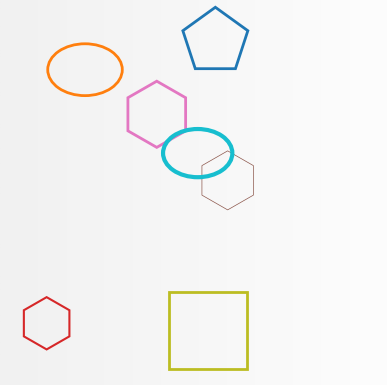[{"shape": "pentagon", "thickness": 2, "radius": 0.44, "center": [0.556, 0.893]}, {"shape": "oval", "thickness": 2, "radius": 0.48, "center": [0.219, 0.819]}, {"shape": "hexagon", "thickness": 1.5, "radius": 0.34, "center": [0.12, 0.16]}, {"shape": "hexagon", "thickness": 0.5, "radius": 0.38, "center": [0.588, 0.532]}, {"shape": "hexagon", "thickness": 2, "radius": 0.43, "center": [0.405, 0.703]}, {"shape": "square", "thickness": 2, "radius": 0.5, "center": [0.537, 0.143]}, {"shape": "oval", "thickness": 3, "radius": 0.45, "center": [0.51, 0.602]}]